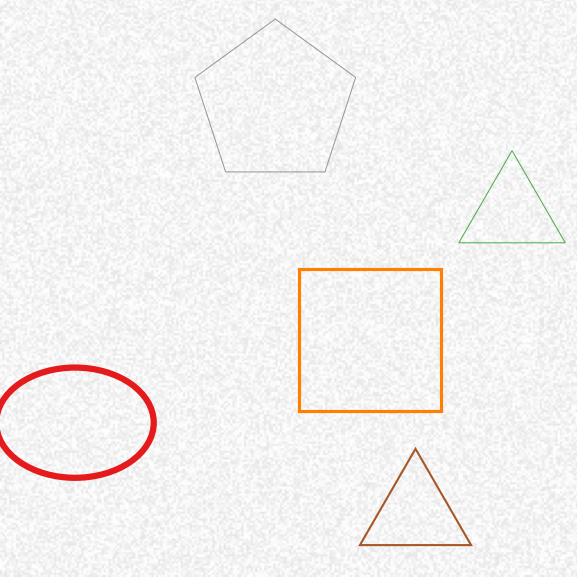[{"shape": "oval", "thickness": 3, "radius": 0.68, "center": [0.13, 0.267]}, {"shape": "triangle", "thickness": 0.5, "radius": 0.53, "center": [0.887, 0.632]}, {"shape": "square", "thickness": 1.5, "radius": 0.62, "center": [0.64, 0.41]}, {"shape": "triangle", "thickness": 1, "radius": 0.56, "center": [0.719, 0.111]}, {"shape": "pentagon", "thickness": 0.5, "radius": 0.73, "center": [0.477, 0.82]}]